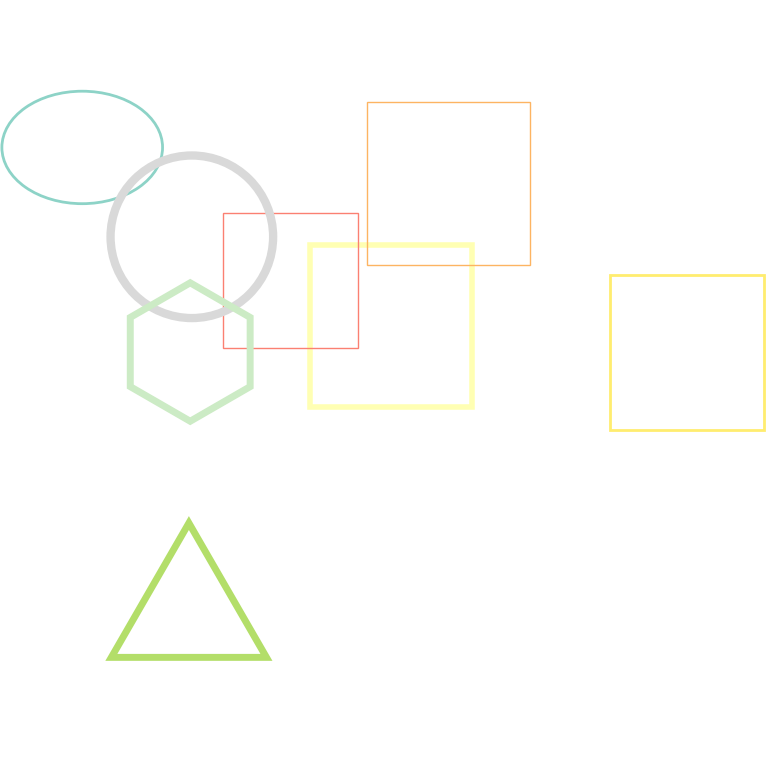[{"shape": "oval", "thickness": 1, "radius": 0.52, "center": [0.107, 0.809]}, {"shape": "square", "thickness": 2, "radius": 0.53, "center": [0.508, 0.576]}, {"shape": "square", "thickness": 0.5, "radius": 0.44, "center": [0.378, 0.636]}, {"shape": "square", "thickness": 0.5, "radius": 0.53, "center": [0.583, 0.762]}, {"shape": "triangle", "thickness": 2.5, "radius": 0.58, "center": [0.245, 0.204]}, {"shape": "circle", "thickness": 3, "radius": 0.53, "center": [0.249, 0.692]}, {"shape": "hexagon", "thickness": 2.5, "radius": 0.45, "center": [0.247, 0.543]}, {"shape": "square", "thickness": 1, "radius": 0.5, "center": [0.892, 0.542]}]